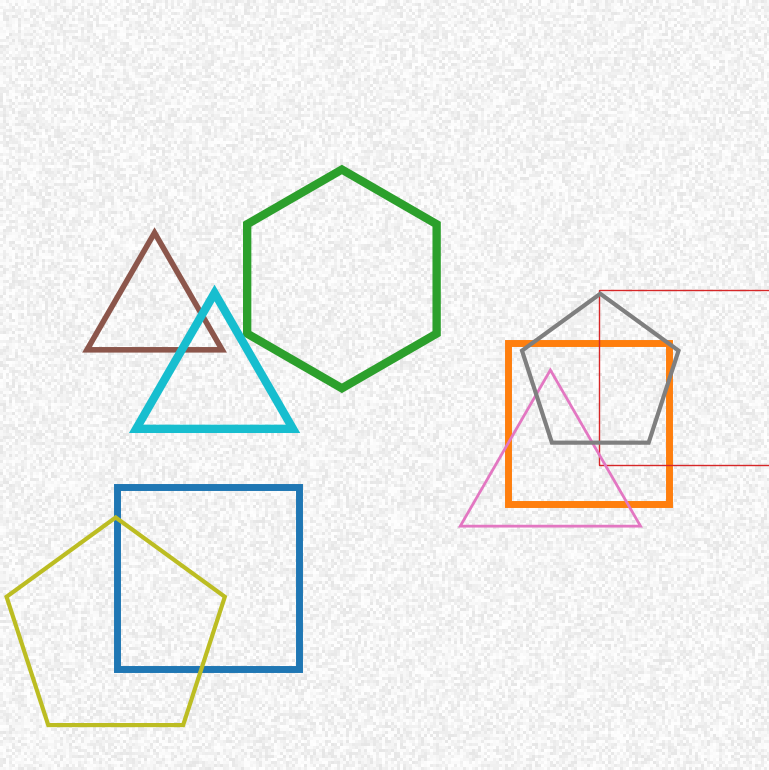[{"shape": "square", "thickness": 2.5, "radius": 0.59, "center": [0.27, 0.25]}, {"shape": "square", "thickness": 2.5, "radius": 0.52, "center": [0.764, 0.45]}, {"shape": "hexagon", "thickness": 3, "radius": 0.71, "center": [0.444, 0.638]}, {"shape": "square", "thickness": 0.5, "radius": 0.57, "center": [0.892, 0.51]}, {"shape": "triangle", "thickness": 2, "radius": 0.51, "center": [0.201, 0.596]}, {"shape": "triangle", "thickness": 1, "radius": 0.68, "center": [0.715, 0.384]}, {"shape": "pentagon", "thickness": 1.5, "radius": 0.53, "center": [0.78, 0.512]}, {"shape": "pentagon", "thickness": 1.5, "radius": 0.75, "center": [0.15, 0.179]}, {"shape": "triangle", "thickness": 3, "radius": 0.59, "center": [0.279, 0.502]}]